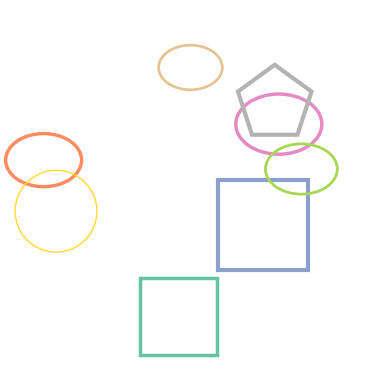[{"shape": "square", "thickness": 2.5, "radius": 0.5, "center": [0.463, 0.178]}, {"shape": "oval", "thickness": 2.5, "radius": 0.49, "center": [0.113, 0.584]}, {"shape": "square", "thickness": 3, "radius": 0.58, "center": [0.683, 0.417]}, {"shape": "oval", "thickness": 2.5, "radius": 0.56, "center": [0.724, 0.678]}, {"shape": "oval", "thickness": 2, "radius": 0.47, "center": [0.783, 0.561]}, {"shape": "circle", "thickness": 1, "radius": 0.53, "center": [0.146, 0.451]}, {"shape": "oval", "thickness": 2, "radius": 0.41, "center": [0.495, 0.825]}, {"shape": "pentagon", "thickness": 3, "radius": 0.5, "center": [0.714, 0.731]}]